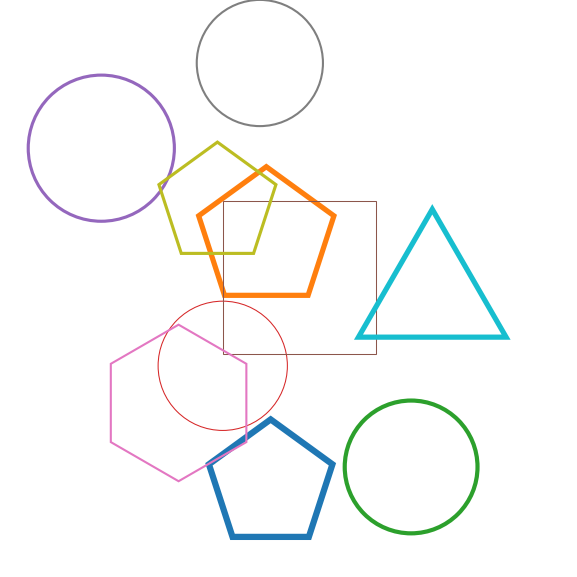[{"shape": "pentagon", "thickness": 3, "radius": 0.56, "center": [0.469, 0.16]}, {"shape": "pentagon", "thickness": 2.5, "radius": 0.62, "center": [0.461, 0.587]}, {"shape": "circle", "thickness": 2, "radius": 0.57, "center": [0.712, 0.191]}, {"shape": "circle", "thickness": 0.5, "radius": 0.56, "center": [0.386, 0.366]}, {"shape": "circle", "thickness": 1.5, "radius": 0.63, "center": [0.175, 0.743]}, {"shape": "square", "thickness": 0.5, "radius": 0.66, "center": [0.518, 0.518]}, {"shape": "hexagon", "thickness": 1, "radius": 0.68, "center": [0.309, 0.301]}, {"shape": "circle", "thickness": 1, "radius": 0.55, "center": [0.45, 0.89]}, {"shape": "pentagon", "thickness": 1.5, "radius": 0.53, "center": [0.376, 0.647]}, {"shape": "triangle", "thickness": 2.5, "radius": 0.74, "center": [0.749, 0.489]}]